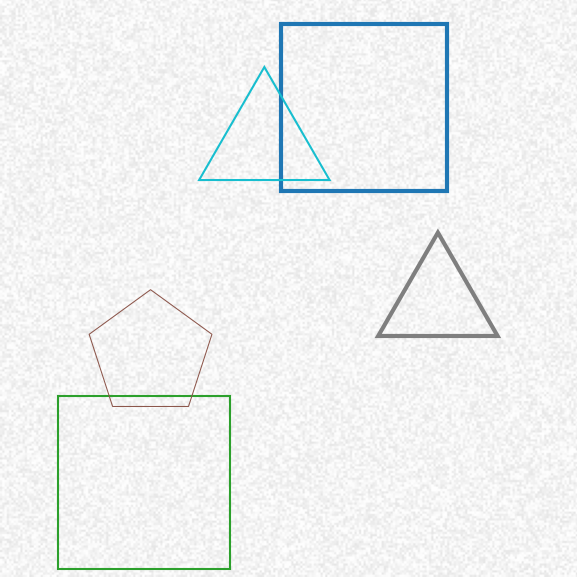[{"shape": "square", "thickness": 2, "radius": 0.72, "center": [0.63, 0.813]}, {"shape": "square", "thickness": 1, "radius": 0.75, "center": [0.249, 0.164]}, {"shape": "pentagon", "thickness": 0.5, "radius": 0.56, "center": [0.261, 0.386]}, {"shape": "triangle", "thickness": 2, "radius": 0.6, "center": [0.758, 0.477]}, {"shape": "triangle", "thickness": 1, "radius": 0.65, "center": [0.458, 0.753]}]